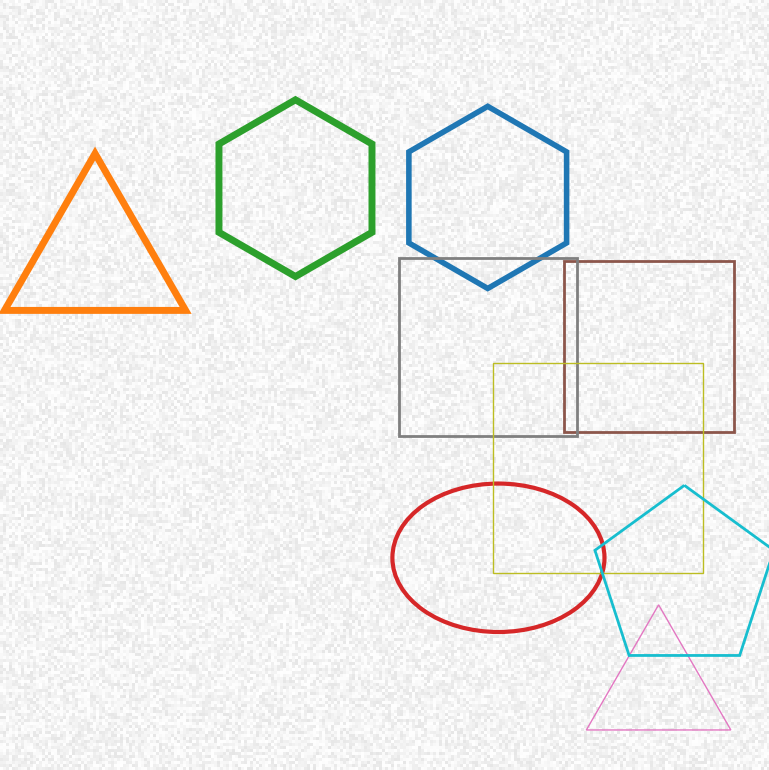[{"shape": "hexagon", "thickness": 2, "radius": 0.59, "center": [0.633, 0.744]}, {"shape": "triangle", "thickness": 2.5, "radius": 0.68, "center": [0.123, 0.665]}, {"shape": "hexagon", "thickness": 2.5, "radius": 0.57, "center": [0.384, 0.756]}, {"shape": "oval", "thickness": 1.5, "radius": 0.69, "center": [0.647, 0.276]}, {"shape": "square", "thickness": 1, "radius": 0.55, "center": [0.843, 0.55]}, {"shape": "triangle", "thickness": 0.5, "radius": 0.54, "center": [0.855, 0.106]}, {"shape": "square", "thickness": 1, "radius": 0.58, "center": [0.634, 0.549]}, {"shape": "square", "thickness": 0.5, "radius": 0.68, "center": [0.777, 0.392]}, {"shape": "pentagon", "thickness": 1, "radius": 0.61, "center": [0.889, 0.248]}]